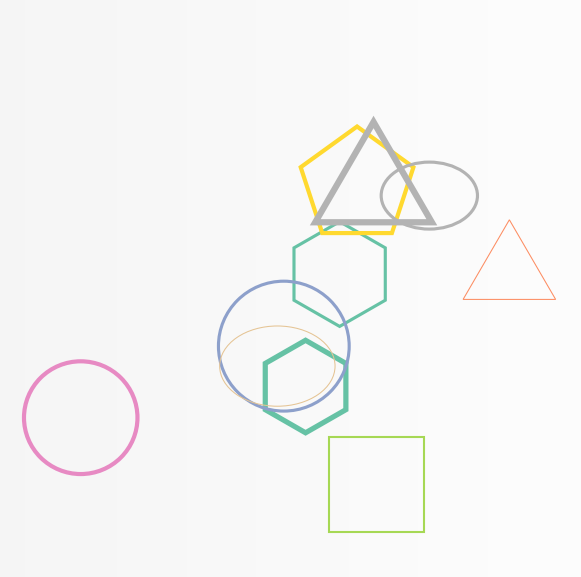[{"shape": "hexagon", "thickness": 2.5, "radius": 0.4, "center": [0.526, 0.33]}, {"shape": "hexagon", "thickness": 1.5, "radius": 0.45, "center": [0.584, 0.525]}, {"shape": "triangle", "thickness": 0.5, "radius": 0.46, "center": [0.876, 0.527]}, {"shape": "circle", "thickness": 1.5, "radius": 0.56, "center": [0.488, 0.4]}, {"shape": "circle", "thickness": 2, "radius": 0.49, "center": [0.139, 0.276]}, {"shape": "square", "thickness": 1, "radius": 0.41, "center": [0.648, 0.16]}, {"shape": "pentagon", "thickness": 2, "radius": 0.51, "center": [0.614, 0.678]}, {"shape": "oval", "thickness": 0.5, "radius": 0.5, "center": [0.477, 0.365]}, {"shape": "triangle", "thickness": 3, "radius": 0.58, "center": [0.643, 0.672]}, {"shape": "oval", "thickness": 1.5, "radius": 0.41, "center": [0.739, 0.66]}]